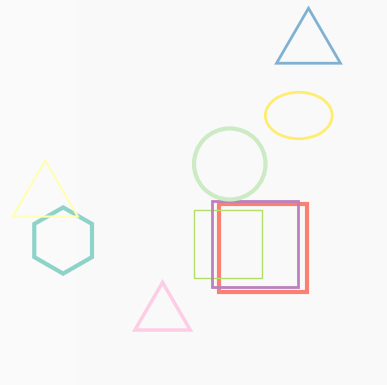[{"shape": "hexagon", "thickness": 3, "radius": 0.43, "center": [0.163, 0.375]}, {"shape": "triangle", "thickness": 1.5, "radius": 0.49, "center": [0.117, 0.486]}, {"shape": "square", "thickness": 3, "radius": 0.57, "center": [0.679, 0.356]}, {"shape": "triangle", "thickness": 2, "radius": 0.48, "center": [0.796, 0.883]}, {"shape": "square", "thickness": 1, "radius": 0.44, "center": [0.588, 0.366]}, {"shape": "triangle", "thickness": 2.5, "radius": 0.41, "center": [0.42, 0.184]}, {"shape": "square", "thickness": 2, "radius": 0.56, "center": [0.659, 0.366]}, {"shape": "circle", "thickness": 3, "radius": 0.46, "center": [0.593, 0.574]}, {"shape": "oval", "thickness": 2, "radius": 0.43, "center": [0.771, 0.7]}]